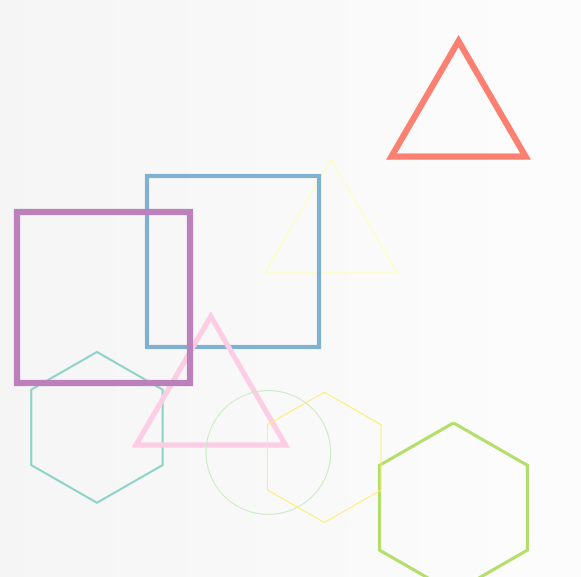[{"shape": "hexagon", "thickness": 1, "radius": 0.65, "center": [0.167, 0.259]}, {"shape": "triangle", "thickness": 0.5, "radius": 0.66, "center": [0.57, 0.592]}, {"shape": "triangle", "thickness": 3, "radius": 0.67, "center": [0.789, 0.795]}, {"shape": "square", "thickness": 2, "radius": 0.74, "center": [0.401, 0.546]}, {"shape": "hexagon", "thickness": 1.5, "radius": 0.73, "center": [0.78, 0.12]}, {"shape": "triangle", "thickness": 2.5, "radius": 0.74, "center": [0.363, 0.303]}, {"shape": "square", "thickness": 3, "radius": 0.74, "center": [0.178, 0.484]}, {"shape": "circle", "thickness": 0.5, "radius": 0.54, "center": [0.462, 0.216]}, {"shape": "hexagon", "thickness": 0.5, "radius": 0.56, "center": [0.558, 0.207]}]